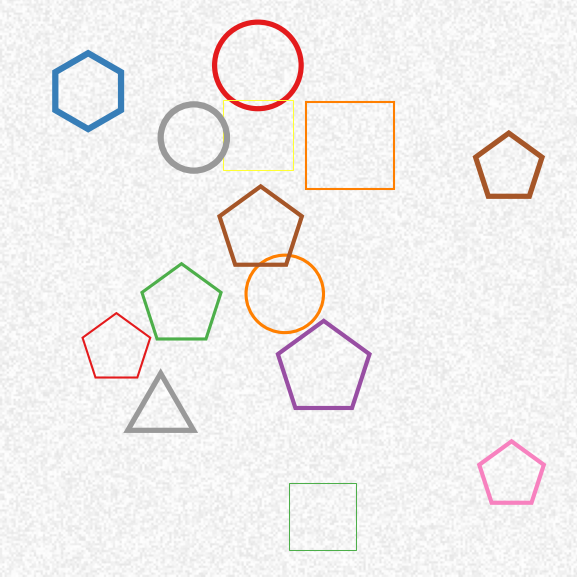[{"shape": "pentagon", "thickness": 1, "radius": 0.31, "center": [0.202, 0.395]}, {"shape": "circle", "thickness": 2.5, "radius": 0.37, "center": [0.447, 0.886]}, {"shape": "hexagon", "thickness": 3, "radius": 0.33, "center": [0.153, 0.841]}, {"shape": "square", "thickness": 0.5, "radius": 0.29, "center": [0.559, 0.105]}, {"shape": "pentagon", "thickness": 1.5, "radius": 0.36, "center": [0.314, 0.47]}, {"shape": "pentagon", "thickness": 2, "radius": 0.42, "center": [0.561, 0.36]}, {"shape": "square", "thickness": 1, "radius": 0.38, "center": [0.607, 0.747]}, {"shape": "circle", "thickness": 1.5, "radius": 0.34, "center": [0.493, 0.49]}, {"shape": "square", "thickness": 0.5, "radius": 0.3, "center": [0.447, 0.766]}, {"shape": "pentagon", "thickness": 2.5, "radius": 0.3, "center": [0.881, 0.708]}, {"shape": "pentagon", "thickness": 2, "radius": 0.38, "center": [0.451, 0.601]}, {"shape": "pentagon", "thickness": 2, "radius": 0.29, "center": [0.886, 0.176]}, {"shape": "circle", "thickness": 3, "radius": 0.29, "center": [0.336, 0.761]}, {"shape": "triangle", "thickness": 2.5, "radius": 0.33, "center": [0.278, 0.287]}]